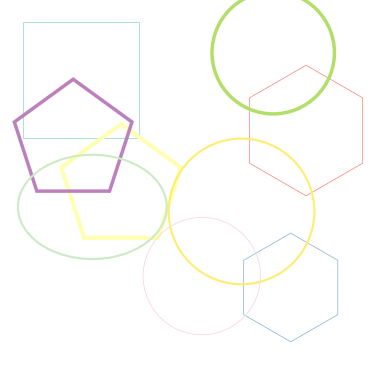[{"shape": "square", "thickness": 0.5, "radius": 0.75, "center": [0.211, 0.791]}, {"shape": "pentagon", "thickness": 3, "radius": 0.82, "center": [0.315, 0.514]}, {"shape": "hexagon", "thickness": 0.5, "radius": 0.85, "center": [0.795, 0.661]}, {"shape": "hexagon", "thickness": 0.5, "radius": 0.71, "center": [0.755, 0.253]}, {"shape": "circle", "thickness": 2.5, "radius": 0.8, "center": [0.71, 0.863]}, {"shape": "circle", "thickness": 0.5, "radius": 0.76, "center": [0.524, 0.283]}, {"shape": "pentagon", "thickness": 2.5, "radius": 0.8, "center": [0.19, 0.634]}, {"shape": "oval", "thickness": 1.5, "radius": 0.97, "center": [0.24, 0.463]}, {"shape": "circle", "thickness": 1.5, "radius": 0.95, "center": [0.627, 0.451]}]